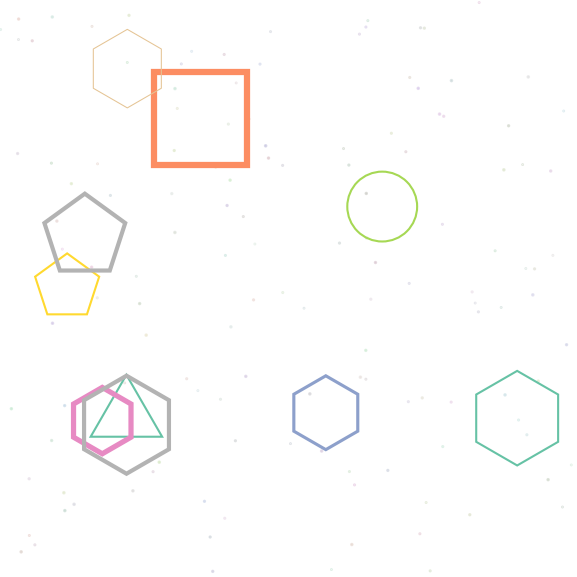[{"shape": "hexagon", "thickness": 1, "radius": 0.41, "center": [0.896, 0.275]}, {"shape": "triangle", "thickness": 1, "radius": 0.36, "center": [0.219, 0.279]}, {"shape": "square", "thickness": 3, "radius": 0.4, "center": [0.348, 0.795]}, {"shape": "hexagon", "thickness": 1.5, "radius": 0.32, "center": [0.564, 0.284]}, {"shape": "hexagon", "thickness": 2.5, "radius": 0.29, "center": [0.177, 0.271]}, {"shape": "circle", "thickness": 1, "radius": 0.3, "center": [0.662, 0.641]}, {"shape": "pentagon", "thickness": 1, "radius": 0.29, "center": [0.116, 0.502]}, {"shape": "hexagon", "thickness": 0.5, "radius": 0.34, "center": [0.22, 0.88]}, {"shape": "pentagon", "thickness": 2, "radius": 0.37, "center": [0.147, 0.59]}, {"shape": "hexagon", "thickness": 2, "radius": 0.42, "center": [0.219, 0.264]}]